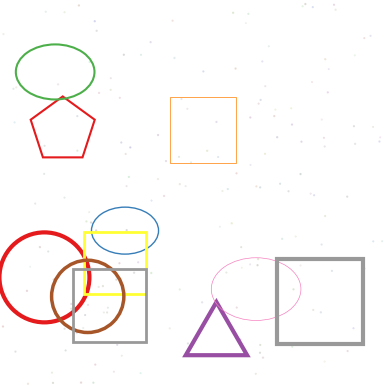[{"shape": "circle", "thickness": 3, "radius": 0.58, "center": [0.115, 0.28]}, {"shape": "pentagon", "thickness": 1.5, "radius": 0.44, "center": [0.163, 0.662]}, {"shape": "oval", "thickness": 1, "radius": 0.44, "center": [0.325, 0.401]}, {"shape": "oval", "thickness": 1.5, "radius": 0.51, "center": [0.143, 0.813]}, {"shape": "triangle", "thickness": 3, "radius": 0.46, "center": [0.562, 0.123]}, {"shape": "square", "thickness": 0.5, "radius": 0.43, "center": [0.527, 0.662]}, {"shape": "square", "thickness": 2, "radius": 0.4, "center": [0.3, 0.317]}, {"shape": "circle", "thickness": 2.5, "radius": 0.47, "center": [0.228, 0.23]}, {"shape": "oval", "thickness": 0.5, "radius": 0.58, "center": [0.665, 0.249]}, {"shape": "square", "thickness": 3, "radius": 0.55, "center": [0.831, 0.216]}, {"shape": "square", "thickness": 2, "radius": 0.47, "center": [0.285, 0.206]}]